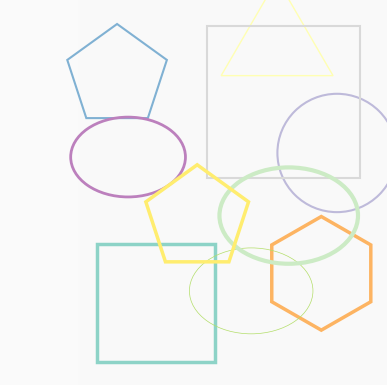[{"shape": "square", "thickness": 2.5, "radius": 0.76, "center": [0.403, 0.212]}, {"shape": "triangle", "thickness": 1, "radius": 0.83, "center": [0.715, 0.887]}, {"shape": "circle", "thickness": 1.5, "radius": 0.77, "center": [0.87, 0.603]}, {"shape": "pentagon", "thickness": 1.5, "radius": 0.68, "center": [0.302, 0.803]}, {"shape": "hexagon", "thickness": 2.5, "radius": 0.74, "center": [0.829, 0.29]}, {"shape": "oval", "thickness": 0.5, "radius": 0.8, "center": [0.648, 0.244]}, {"shape": "square", "thickness": 1.5, "radius": 0.99, "center": [0.731, 0.735]}, {"shape": "oval", "thickness": 2, "radius": 0.74, "center": [0.33, 0.592]}, {"shape": "oval", "thickness": 3, "radius": 0.89, "center": [0.745, 0.44]}, {"shape": "pentagon", "thickness": 2.5, "radius": 0.7, "center": [0.509, 0.433]}]